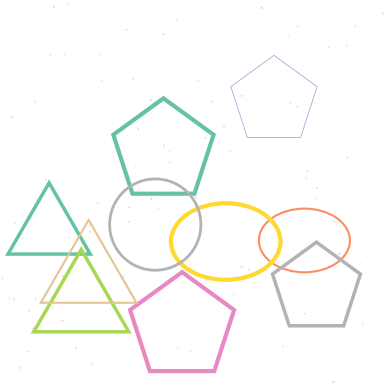[{"shape": "pentagon", "thickness": 3, "radius": 0.68, "center": [0.425, 0.608]}, {"shape": "triangle", "thickness": 2.5, "radius": 0.62, "center": [0.128, 0.402]}, {"shape": "oval", "thickness": 1.5, "radius": 0.59, "center": [0.791, 0.375]}, {"shape": "pentagon", "thickness": 0.5, "radius": 0.59, "center": [0.712, 0.738]}, {"shape": "pentagon", "thickness": 3, "radius": 0.71, "center": [0.473, 0.151]}, {"shape": "triangle", "thickness": 2.5, "radius": 0.71, "center": [0.211, 0.209]}, {"shape": "oval", "thickness": 3, "radius": 0.71, "center": [0.586, 0.373]}, {"shape": "triangle", "thickness": 1.5, "radius": 0.72, "center": [0.23, 0.285]}, {"shape": "circle", "thickness": 2, "radius": 0.59, "center": [0.403, 0.417]}, {"shape": "pentagon", "thickness": 2.5, "radius": 0.6, "center": [0.822, 0.251]}]